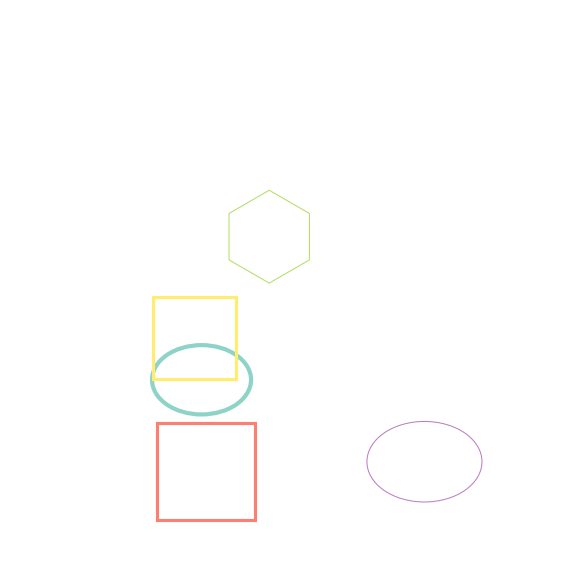[{"shape": "oval", "thickness": 2, "radius": 0.43, "center": [0.349, 0.341]}, {"shape": "square", "thickness": 1.5, "radius": 0.42, "center": [0.357, 0.182]}, {"shape": "hexagon", "thickness": 0.5, "radius": 0.4, "center": [0.466, 0.589]}, {"shape": "oval", "thickness": 0.5, "radius": 0.5, "center": [0.735, 0.2]}, {"shape": "square", "thickness": 1.5, "radius": 0.36, "center": [0.337, 0.414]}]